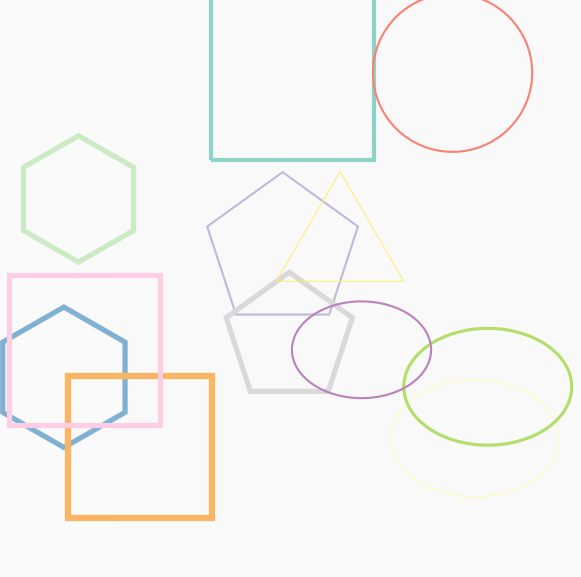[{"shape": "square", "thickness": 2, "radius": 0.7, "center": [0.503, 0.862]}, {"shape": "oval", "thickness": 0.5, "radius": 0.72, "center": [0.817, 0.24]}, {"shape": "pentagon", "thickness": 1, "radius": 0.68, "center": [0.486, 0.565]}, {"shape": "circle", "thickness": 1, "radius": 0.69, "center": [0.779, 0.873]}, {"shape": "hexagon", "thickness": 2.5, "radius": 0.61, "center": [0.11, 0.346]}, {"shape": "square", "thickness": 3, "radius": 0.62, "center": [0.241, 0.225]}, {"shape": "oval", "thickness": 1.5, "radius": 0.72, "center": [0.839, 0.329]}, {"shape": "square", "thickness": 2.5, "radius": 0.65, "center": [0.145, 0.393]}, {"shape": "pentagon", "thickness": 2.5, "radius": 0.57, "center": [0.498, 0.414]}, {"shape": "oval", "thickness": 1, "radius": 0.6, "center": [0.622, 0.393]}, {"shape": "hexagon", "thickness": 2.5, "radius": 0.55, "center": [0.135, 0.655]}, {"shape": "triangle", "thickness": 0.5, "radius": 0.63, "center": [0.585, 0.575]}]